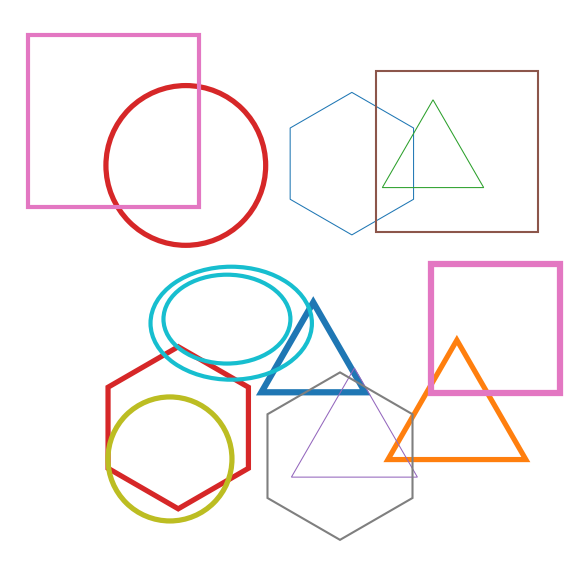[{"shape": "hexagon", "thickness": 0.5, "radius": 0.62, "center": [0.609, 0.716]}, {"shape": "triangle", "thickness": 3, "radius": 0.52, "center": [0.542, 0.372]}, {"shape": "triangle", "thickness": 2.5, "radius": 0.69, "center": [0.791, 0.272]}, {"shape": "triangle", "thickness": 0.5, "radius": 0.51, "center": [0.75, 0.725]}, {"shape": "hexagon", "thickness": 2.5, "radius": 0.7, "center": [0.309, 0.258]}, {"shape": "circle", "thickness": 2.5, "radius": 0.69, "center": [0.322, 0.713]}, {"shape": "triangle", "thickness": 0.5, "radius": 0.63, "center": [0.614, 0.236]}, {"shape": "square", "thickness": 1, "radius": 0.7, "center": [0.792, 0.737]}, {"shape": "square", "thickness": 2, "radius": 0.74, "center": [0.197, 0.789]}, {"shape": "square", "thickness": 3, "radius": 0.56, "center": [0.859, 0.431]}, {"shape": "hexagon", "thickness": 1, "radius": 0.72, "center": [0.589, 0.209]}, {"shape": "circle", "thickness": 2.5, "radius": 0.54, "center": [0.294, 0.204]}, {"shape": "oval", "thickness": 2, "radius": 0.7, "center": [0.4, 0.439]}, {"shape": "oval", "thickness": 2, "radius": 0.55, "center": [0.393, 0.447]}]